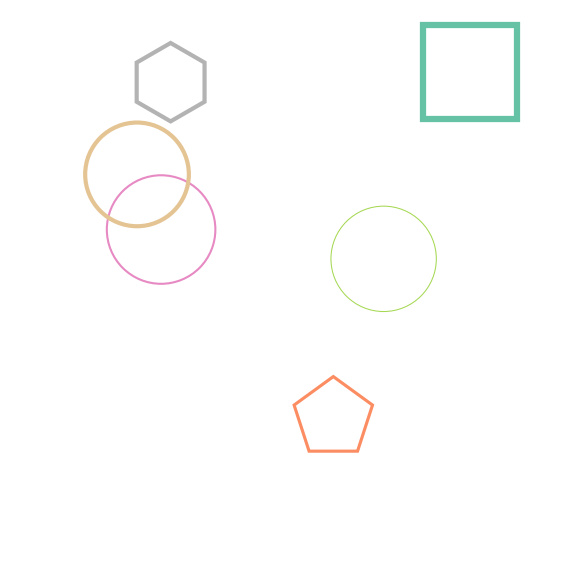[{"shape": "square", "thickness": 3, "radius": 0.41, "center": [0.814, 0.874]}, {"shape": "pentagon", "thickness": 1.5, "radius": 0.36, "center": [0.577, 0.276]}, {"shape": "circle", "thickness": 1, "radius": 0.47, "center": [0.279, 0.602]}, {"shape": "circle", "thickness": 0.5, "radius": 0.46, "center": [0.664, 0.551]}, {"shape": "circle", "thickness": 2, "radius": 0.45, "center": [0.237, 0.697]}, {"shape": "hexagon", "thickness": 2, "radius": 0.34, "center": [0.295, 0.857]}]